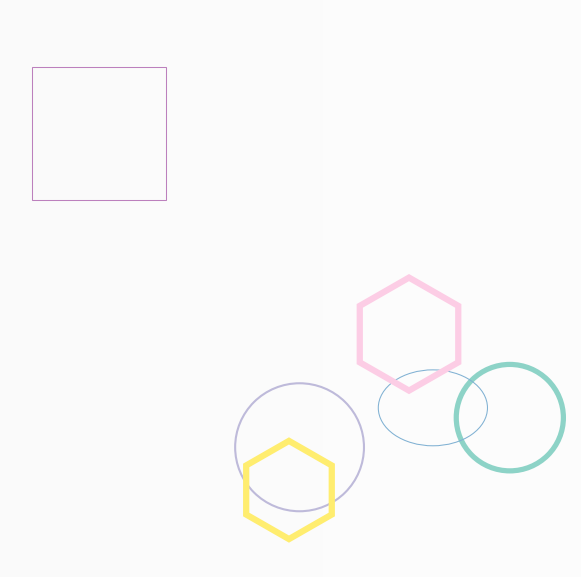[{"shape": "circle", "thickness": 2.5, "radius": 0.46, "center": [0.877, 0.276]}, {"shape": "circle", "thickness": 1, "radius": 0.55, "center": [0.515, 0.225]}, {"shape": "oval", "thickness": 0.5, "radius": 0.47, "center": [0.745, 0.293]}, {"shape": "hexagon", "thickness": 3, "radius": 0.49, "center": [0.704, 0.421]}, {"shape": "square", "thickness": 0.5, "radius": 0.58, "center": [0.17, 0.767]}, {"shape": "hexagon", "thickness": 3, "radius": 0.42, "center": [0.497, 0.151]}]